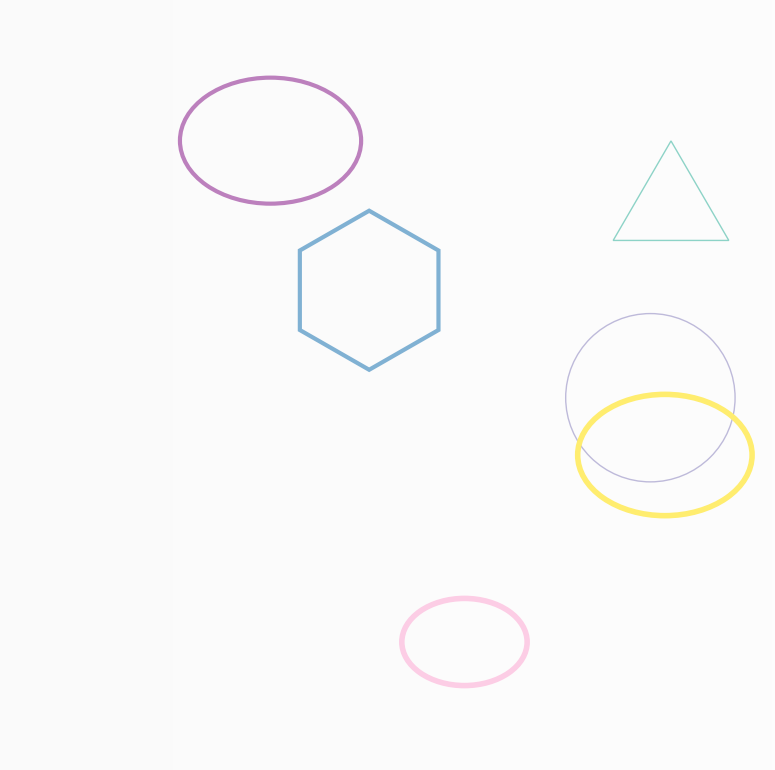[{"shape": "triangle", "thickness": 0.5, "radius": 0.43, "center": [0.866, 0.731]}, {"shape": "circle", "thickness": 0.5, "radius": 0.55, "center": [0.839, 0.483]}, {"shape": "hexagon", "thickness": 1.5, "radius": 0.52, "center": [0.476, 0.623]}, {"shape": "oval", "thickness": 2, "radius": 0.4, "center": [0.599, 0.166]}, {"shape": "oval", "thickness": 1.5, "radius": 0.58, "center": [0.349, 0.817]}, {"shape": "oval", "thickness": 2, "radius": 0.56, "center": [0.858, 0.409]}]